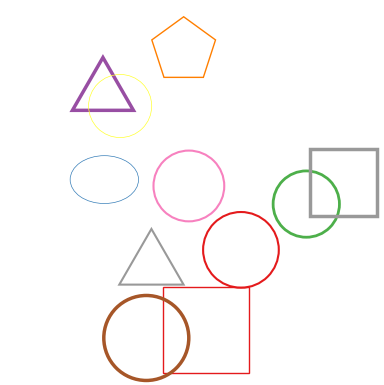[{"shape": "square", "thickness": 1, "radius": 0.56, "center": [0.535, 0.144]}, {"shape": "circle", "thickness": 1.5, "radius": 0.49, "center": [0.626, 0.351]}, {"shape": "oval", "thickness": 0.5, "radius": 0.44, "center": [0.271, 0.533]}, {"shape": "circle", "thickness": 2, "radius": 0.43, "center": [0.796, 0.47]}, {"shape": "triangle", "thickness": 2.5, "radius": 0.46, "center": [0.267, 0.759]}, {"shape": "pentagon", "thickness": 1, "radius": 0.43, "center": [0.477, 0.869]}, {"shape": "circle", "thickness": 0.5, "radius": 0.41, "center": [0.312, 0.725]}, {"shape": "circle", "thickness": 2.5, "radius": 0.55, "center": [0.38, 0.122]}, {"shape": "circle", "thickness": 1.5, "radius": 0.46, "center": [0.491, 0.517]}, {"shape": "square", "thickness": 2.5, "radius": 0.43, "center": [0.893, 0.527]}, {"shape": "triangle", "thickness": 1.5, "radius": 0.48, "center": [0.393, 0.309]}]